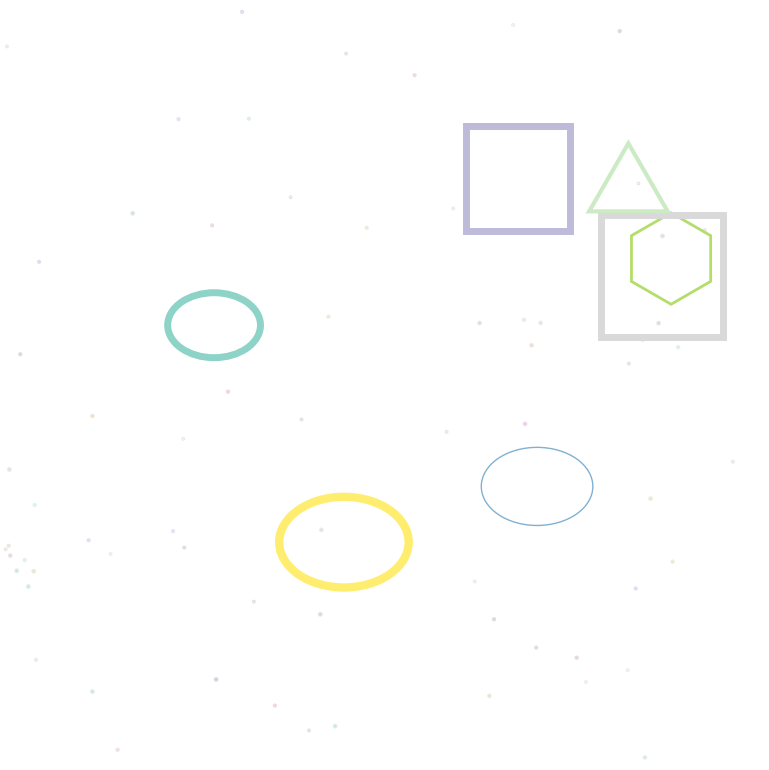[{"shape": "oval", "thickness": 2.5, "radius": 0.3, "center": [0.278, 0.578]}, {"shape": "square", "thickness": 2.5, "radius": 0.34, "center": [0.673, 0.768]}, {"shape": "oval", "thickness": 0.5, "radius": 0.36, "center": [0.697, 0.368]}, {"shape": "hexagon", "thickness": 1, "radius": 0.3, "center": [0.872, 0.664]}, {"shape": "square", "thickness": 2.5, "radius": 0.4, "center": [0.86, 0.641]}, {"shape": "triangle", "thickness": 1.5, "radius": 0.29, "center": [0.816, 0.755]}, {"shape": "oval", "thickness": 3, "radius": 0.42, "center": [0.447, 0.296]}]